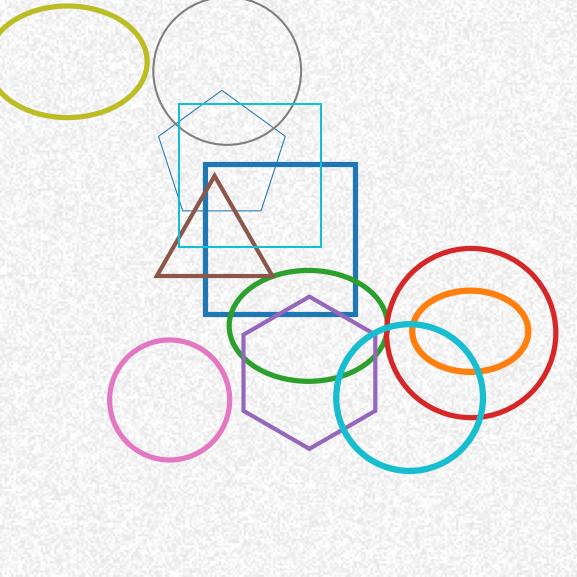[{"shape": "square", "thickness": 2.5, "radius": 0.65, "center": [0.485, 0.585]}, {"shape": "pentagon", "thickness": 0.5, "radius": 0.58, "center": [0.384, 0.727]}, {"shape": "oval", "thickness": 3, "radius": 0.5, "center": [0.814, 0.425]}, {"shape": "oval", "thickness": 2.5, "radius": 0.69, "center": [0.534, 0.435]}, {"shape": "circle", "thickness": 2.5, "radius": 0.73, "center": [0.816, 0.422]}, {"shape": "hexagon", "thickness": 2, "radius": 0.66, "center": [0.536, 0.354]}, {"shape": "triangle", "thickness": 2, "radius": 0.58, "center": [0.372, 0.579]}, {"shape": "circle", "thickness": 2.5, "radius": 0.52, "center": [0.294, 0.307]}, {"shape": "circle", "thickness": 1, "radius": 0.64, "center": [0.393, 0.876]}, {"shape": "oval", "thickness": 2.5, "radius": 0.69, "center": [0.117, 0.892]}, {"shape": "square", "thickness": 1, "radius": 0.62, "center": [0.433, 0.695]}, {"shape": "circle", "thickness": 3, "radius": 0.64, "center": [0.709, 0.311]}]